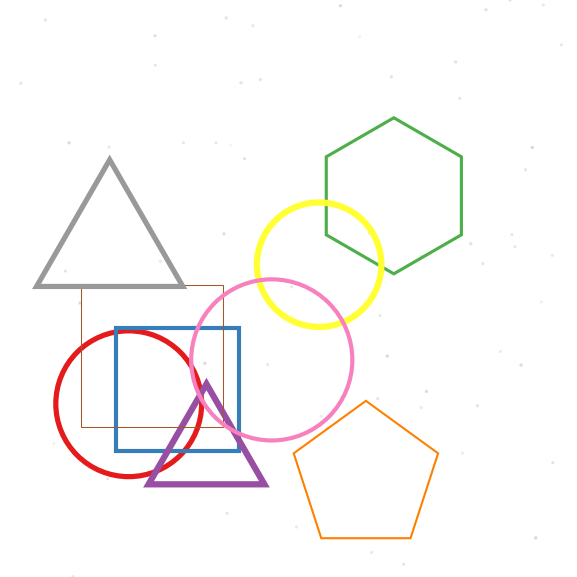[{"shape": "circle", "thickness": 2.5, "radius": 0.63, "center": [0.223, 0.3]}, {"shape": "square", "thickness": 2, "radius": 0.53, "center": [0.307, 0.325]}, {"shape": "hexagon", "thickness": 1.5, "radius": 0.68, "center": [0.682, 0.66]}, {"shape": "triangle", "thickness": 3, "radius": 0.58, "center": [0.358, 0.218]}, {"shape": "pentagon", "thickness": 1, "radius": 0.66, "center": [0.634, 0.174]}, {"shape": "circle", "thickness": 3, "radius": 0.54, "center": [0.553, 0.541]}, {"shape": "square", "thickness": 0.5, "radius": 0.61, "center": [0.263, 0.383]}, {"shape": "circle", "thickness": 2, "radius": 0.7, "center": [0.471, 0.376]}, {"shape": "triangle", "thickness": 2.5, "radius": 0.73, "center": [0.19, 0.576]}]